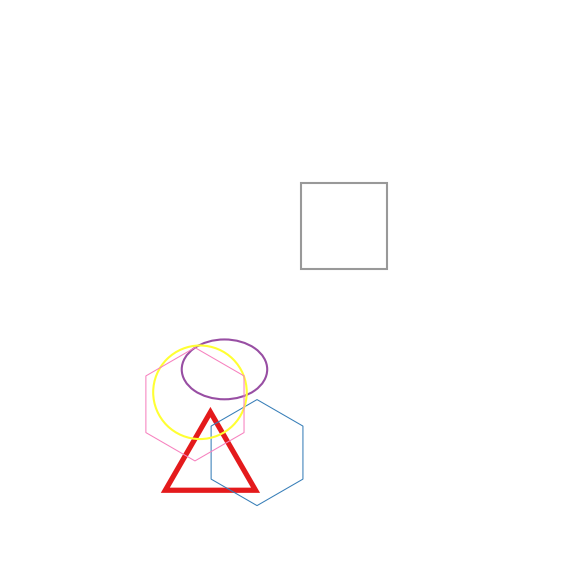[{"shape": "triangle", "thickness": 2.5, "radius": 0.45, "center": [0.364, 0.195]}, {"shape": "hexagon", "thickness": 0.5, "radius": 0.46, "center": [0.445, 0.215]}, {"shape": "oval", "thickness": 1, "radius": 0.37, "center": [0.389, 0.36]}, {"shape": "circle", "thickness": 1, "radius": 0.41, "center": [0.346, 0.32]}, {"shape": "hexagon", "thickness": 0.5, "radius": 0.49, "center": [0.338, 0.299]}, {"shape": "square", "thickness": 1, "radius": 0.37, "center": [0.595, 0.608]}]